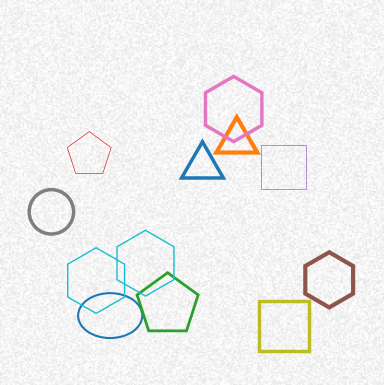[{"shape": "oval", "thickness": 1.5, "radius": 0.42, "center": [0.286, 0.18]}, {"shape": "triangle", "thickness": 2.5, "radius": 0.31, "center": [0.526, 0.569]}, {"shape": "triangle", "thickness": 3, "radius": 0.31, "center": [0.615, 0.634]}, {"shape": "pentagon", "thickness": 2, "radius": 0.42, "center": [0.435, 0.208]}, {"shape": "pentagon", "thickness": 0.5, "radius": 0.3, "center": [0.232, 0.598]}, {"shape": "square", "thickness": 0.5, "radius": 0.29, "center": [0.737, 0.567]}, {"shape": "hexagon", "thickness": 3, "radius": 0.36, "center": [0.855, 0.273]}, {"shape": "hexagon", "thickness": 2.5, "radius": 0.42, "center": [0.607, 0.717]}, {"shape": "circle", "thickness": 2.5, "radius": 0.29, "center": [0.134, 0.45]}, {"shape": "square", "thickness": 2.5, "radius": 0.33, "center": [0.737, 0.154]}, {"shape": "hexagon", "thickness": 1, "radius": 0.43, "center": [0.25, 0.271]}, {"shape": "hexagon", "thickness": 1, "radius": 0.43, "center": [0.378, 0.316]}]